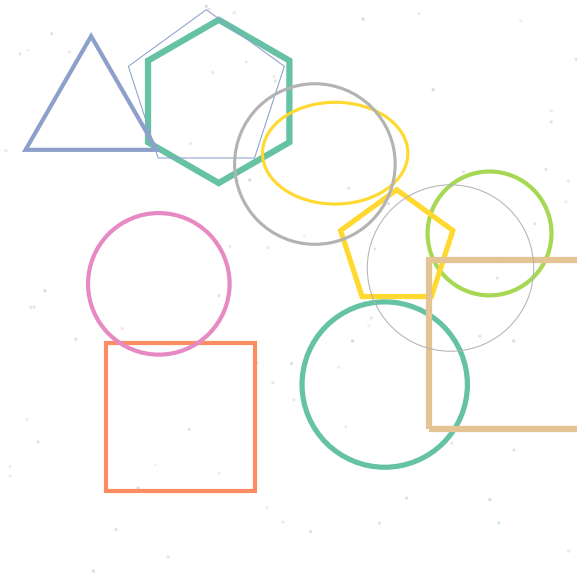[{"shape": "circle", "thickness": 2.5, "radius": 0.72, "center": [0.666, 0.333]}, {"shape": "hexagon", "thickness": 3, "radius": 0.71, "center": [0.379, 0.823]}, {"shape": "square", "thickness": 2, "radius": 0.64, "center": [0.312, 0.277]}, {"shape": "pentagon", "thickness": 0.5, "radius": 0.71, "center": [0.357, 0.84]}, {"shape": "triangle", "thickness": 2, "radius": 0.66, "center": [0.158, 0.805]}, {"shape": "circle", "thickness": 2, "radius": 0.61, "center": [0.275, 0.508]}, {"shape": "circle", "thickness": 2, "radius": 0.54, "center": [0.848, 0.595]}, {"shape": "oval", "thickness": 1.5, "radius": 0.63, "center": [0.58, 0.734]}, {"shape": "pentagon", "thickness": 2.5, "radius": 0.51, "center": [0.687, 0.568]}, {"shape": "square", "thickness": 3, "radius": 0.73, "center": [0.889, 0.403]}, {"shape": "circle", "thickness": 0.5, "radius": 0.72, "center": [0.78, 0.535]}, {"shape": "circle", "thickness": 1.5, "radius": 0.7, "center": [0.545, 0.715]}]